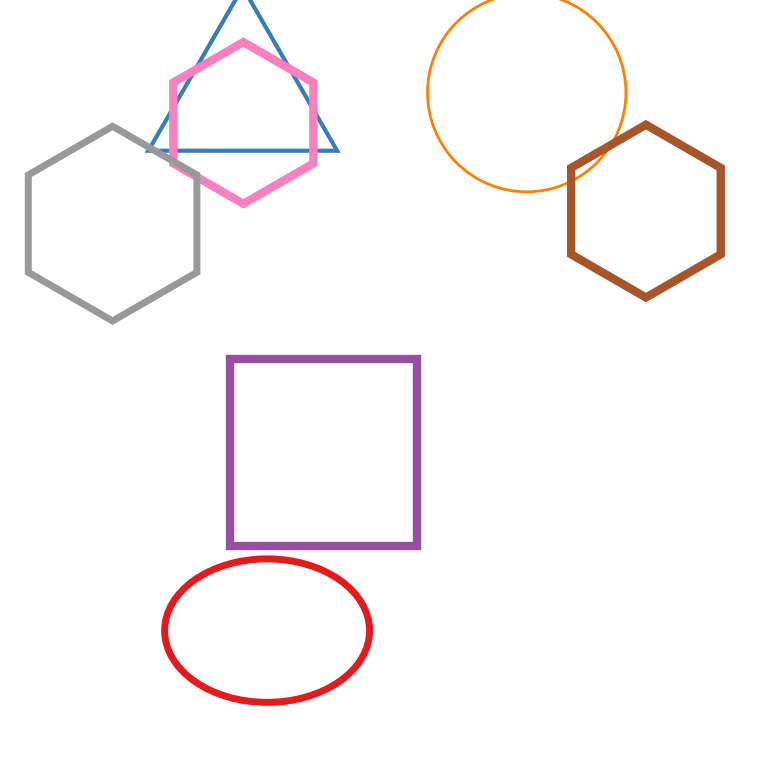[{"shape": "oval", "thickness": 2.5, "radius": 0.67, "center": [0.347, 0.181]}, {"shape": "triangle", "thickness": 1.5, "radius": 0.71, "center": [0.315, 0.875]}, {"shape": "square", "thickness": 3, "radius": 0.61, "center": [0.421, 0.413]}, {"shape": "circle", "thickness": 1, "radius": 0.64, "center": [0.684, 0.88]}, {"shape": "hexagon", "thickness": 3, "radius": 0.56, "center": [0.839, 0.726]}, {"shape": "hexagon", "thickness": 3, "radius": 0.53, "center": [0.316, 0.84]}, {"shape": "hexagon", "thickness": 2.5, "radius": 0.63, "center": [0.146, 0.71]}]